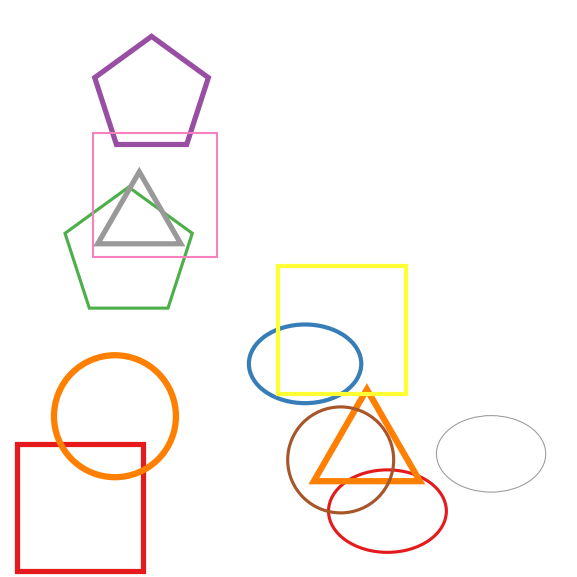[{"shape": "oval", "thickness": 1.5, "radius": 0.51, "center": [0.671, 0.114]}, {"shape": "square", "thickness": 2.5, "radius": 0.55, "center": [0.139, 0.12]}, {"shape": "oval", "thickness": 2, "radius": 0.49, "center": [0.528, 0.369]}, {"shape": "pentagon", "thickness": 1.5, "radius": 0.58, "center": [0.223, 0.559]}, {"shape": "pentagon", "thickness": 2.5, "radius": 0.52, "center": [0.262, 0.833]}, {"shape": "triangle", "thickness": 3, "radius": 0.53, "center": [0.635, 0.219]}, {"shape": "circle", "thickness": 3, "radius": 0.53, "center": [0.199, 0.278]}, {"shape": "square", "thickness": 2, "radius": 0.56, "center": [0.593, 0.428]}, {"shape": "circle", "thickness": 1.5, "radius": 0.46, "center": [0.59, 0.203]}, {"shape": "square", "thickness": 1, "radius": 0.54, "center": [0.269, 0.662]}, {"shape": "oval", "thickness": 0.5, "radius": 0.47, "center": [0.85, 0.213]}, {"shape": "triangle", "thickness": 2.5, "radius": 0.42, "center": [0.241, 0.619]}]